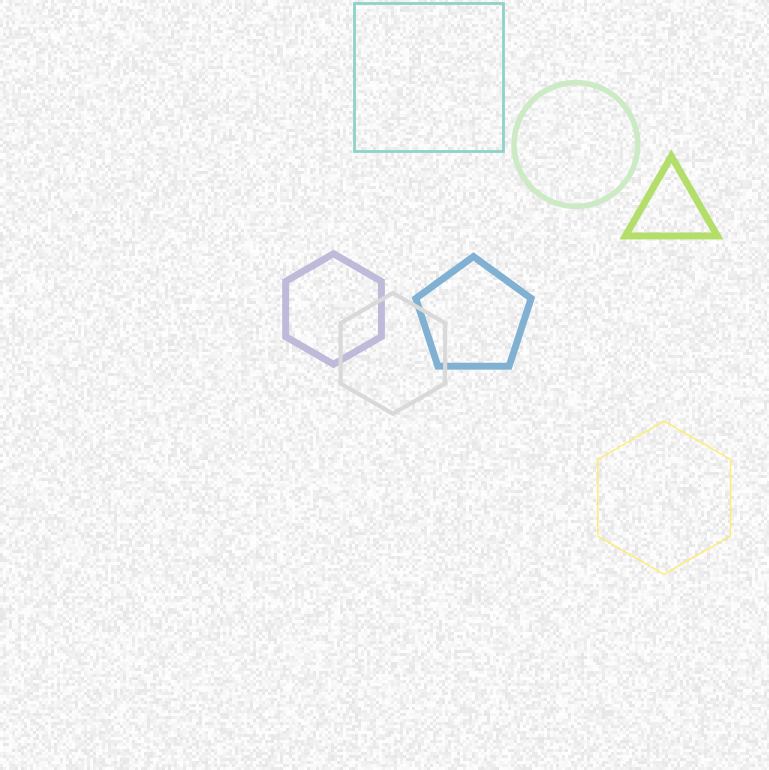[{"shape": "square", "thickness": 1, "radius": 0.48, "center": [0.557, 0.9]}, {"shape": "hexagon", "thickness": 2.5, "radius": 0.36, "center": [0.433, 0.599]}, {"shape": "pentagon", "thickness": 2.5, "radius": 0.39, "center": [0.615, 0.588]}, {"shape": "triangle", "thickness": 2.5, "radius": 0.34, "center": [0.872, 0.728]}, {"shape": "hexagon", "thickness": 1.5, "radius": 0.39, "center": [0.51, 0.541]}, {"shape": "circle", "thickness": 2, "radius": 0.4, "center": [0.748, 0.812]}, {"shape": "hexagon", "thickness": 0.5, "radius": 0.5, "center": [0.863, 0.354]}]